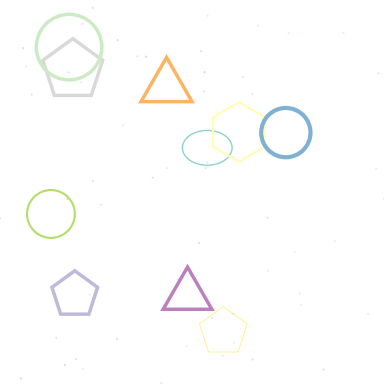[{"shape": "oval", "thickness": 1, "radius": 0.32, "center": [0.538, 0.616]}, {"shape": "hexagon", "thickness": 1.5, "radius": 0.39, "center": [0.62, 0.657]}, {"shape": "pentagon", "thickness": 2.5, "radius": 0.31, "center": [0.194, 0.234]}, {"shape": "circle", "thickness": 3, "radius": 0.32, "center": [0.742, 0.656]}, {"shape": "triangle", "thickness": 2.5, "radius": 0.38, "center": [0.433, 0.774]}, {"shape": "circle", "thickness": 1.5, "radius": 0.31, "center": [0.132, 0.444]}, {"shape": "pentagon", "thickness": 2.5, "radius": 0.41, "center": [0.189, 0.818]}, {"shape": "triangle", "thickness": 2.5, "radius": 0.37, "center": [0.487, 0.233]}, {"shape": "circle", "thickness": 2.5, "radius": 0.43, "center": [0.179, 0.878]}, {"shape": "pentagon", "thickness": 0.5, "radius": 0.33, "center": [0.58, 0.138]}]